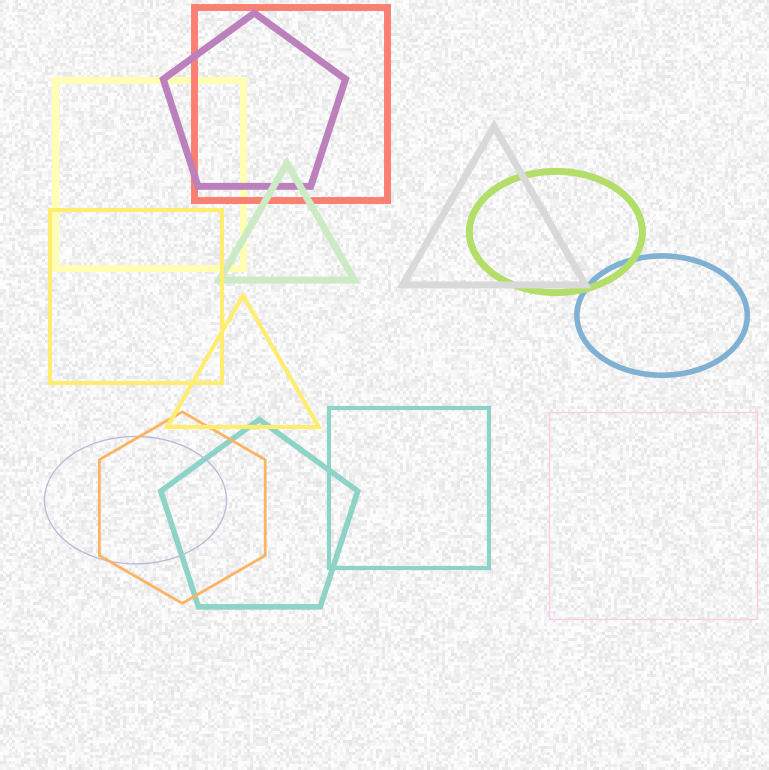[{"shape": "square", "thickness": 1.5, "radius": 0.52, "center": [0.531, 0.366]}, {"shape": "pentagon", "thickness": 2, "radius": 0.67, "center": [0.337, 0.321]}, {"shape": "square", "thickness": 2.5, "radius": 0.61, "center": [0.194, 0.774]}, {"shape": "oval", "thickness": 0.5, "radius": 0.59, "center": [0.176, 0.35]}, {"shape": "square", "thickness": 2.5, "radius": 0.63, "center": [0.377, 0.866]}, {"shape": "oval", "thickness": 2, "radius": 0.55, "center": [0.86, 0.59]}, {"shape": "hexagon", "thickness": 1, "radius": 0.62, "center": [0.237, 0.341]}, {"shape": "oval", "thickness": 2.5, "radius": 0.56, "center": [0.722, 0.699]}, {"shape": "square", "thickness": 0.5, "radius": 0.67, "center": [0.848, 0.331]}, {"shape": "triangle", "thickness": 2.5, "radius": 0.69, "center": [0.642, 0.699]}, {"shape": "pentagon", "thickness": 2.5, "radius": 0.62, "center": [0.33, 0.859]}, {"shape": "triangle", "thickness": 2.5, "radius": 0.51, "center": [0.373, 0.687]}, {"shape": "square", "thickness": 1.5, "radius": 0.56, "center": [0.177, 0.615]}, {"shape": "triangle", "thickness": 1.5, "radius": 0.57, "center": [0.315, 0.502]}]